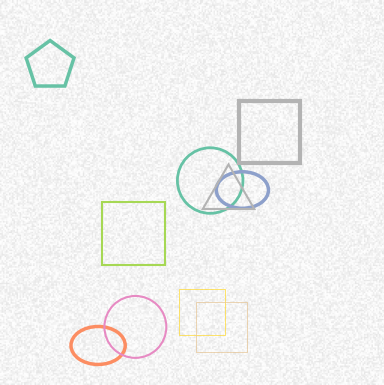[{"shape": "circle", "thickness": 2, "radius": 0.43, "center": [0.546, 0.531]}, {"shape": "pentagon", "thickness": 2.5, "radius": 0.33, "center": [0.13, 0.829]}, {"shape": "oval", "thickness": 2.5, "radius": 0.35, "center": [0.255, 0.103]}, {"shape": "oval", "thickness": 2.5, "radius": 0.34, "center": [0.63, 0.506]}, {"shape": "circle", "thickness": 1.5, "radius": 0.4, "center": [0.352, 0.151]}, {"shape": "square", "thickness": 1.5, "radius": 0.41, "center": [0.348, 0.393]}, {"shape": "square", "thickness": 0.5, "radius": 0.3, "center": [0.524, 0.19]}, {"shape": "square", "thickness": 0.5, "radius": 0.33, "center": [0.575, 0.15]}, {"shape": "square", "thickness": 3, "radius": 0.4, "center": [0.701, 0.657]}, {"shape": "triangle", "thickness": 1.5, "radius": 0.39, "center": [0.594, 0.496]}]